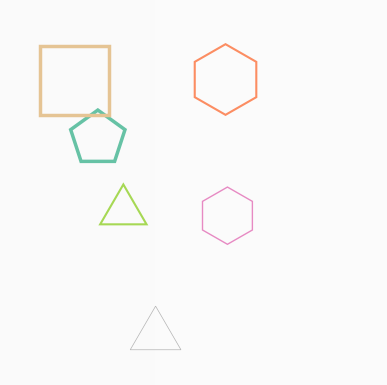[{"shape": "pentagon", "thickness": 2.5, "radius": 0.37, "center": [0.252, 0.64]}, {"shape": "hexagon", "thickness": 1.5, "radius": 0.46, "center": [0.582, 0.793]}, {"shape": "hexagon", "thickness": 1, "radius": 0.37, "center": [0.587, 0.44]}, {"shape": "triangle", "thickness": 1.5, "radius": 0.35, "center": [0.318, 0.452]}, {"shape": "square", "thickness": 2.5, "radius": 0.45, "center": [0.193, 0.791]}, {"shape": "triangle", "thickness": 0.5, "radius": 0.38, "center": [0.402, 0.129]}]